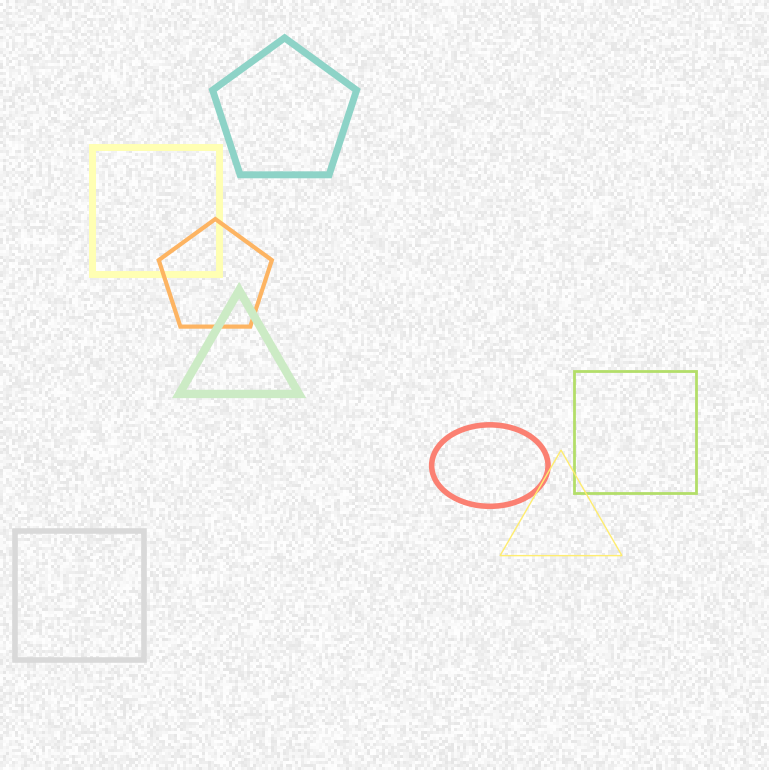[{"shape": "pentagon", "thickness": 2.5, "radius": 0.49, "center": [0.37, 0.853]}, {"shape": "square", "thickness": 2.5, "radius": 0.41, "center": [0.202, 0.727]}, {"shape": "oval", "thickness": 2, "radius": 0.38, "center": [0.636, 0.395]}, {"shape": "pentagon", "thickness": 1.5, "radius": 0.39, "center": [0.28, 0.638]}, {"shape": "square", "thickness": 1, "radius": 0.4, "center": [0.824, 0.439]}, {"shape": "square", "thickness": 2, "radius": 0.42, "center": [0.103, 0.227]}, {"shape": "triangle", "thickness": 3, "radius": 0.45, "center": [0.311, 0.533]}, {"shape": "triangle", "thickness": 0.5, "radius": 0.46, "center": [0.729, 0.324]}]